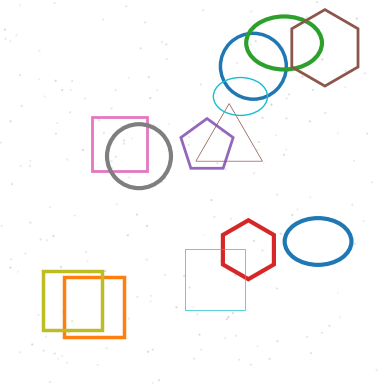[{"shape": "circle", "thickness": 2.5, "radius": 0.43, "center": [0.658, 0.828]}, {"shape": "oval", "thickness": 3, "radius": 0.43, "center": [0.826, 0.373]}, {"shape": "square", "thickness": 2.5, "radius": 0.39, "center": [0.243, 0.202]}, {"shape": "oval", "thickness": 3, "radius": 0.49, "center": [0.738, 0.888]}, {"shape": "hexagon", "thickness": 3, "radius": 0.38, "center": [0.645, 0.351]}, {"shape": "pentagon", "thickness": 2, "radius": 0.36, "center": [0.538, 0.621]}, {"shape": "hexagon", "thickness": 2, "radius": 0.5, "center": [0.844, 0.876]}, {"shape": "triangle", "thickness": 0.5, "radius": 0.5, "center": [0.595, 0.631]}, {"shape": "square", "thickness": 2, "radius": 0.35, "center": [0.31, 0.626]}, {"shape": "circle", "thickness": 3, "radius": 0.42, "center": [0.361, 0.594]}, {"shape": "square", "thickness": 2.5, "radius": 0.38, "center": [0.188, 0.22]}, {"shape": "oval", "thickness": 1, "radius": 0.35, "center": [0.624, 0.749]}, {"shape": "square", "thickness": 0.5, "radius": 0.4, "center": [0.559, 0.275]}]